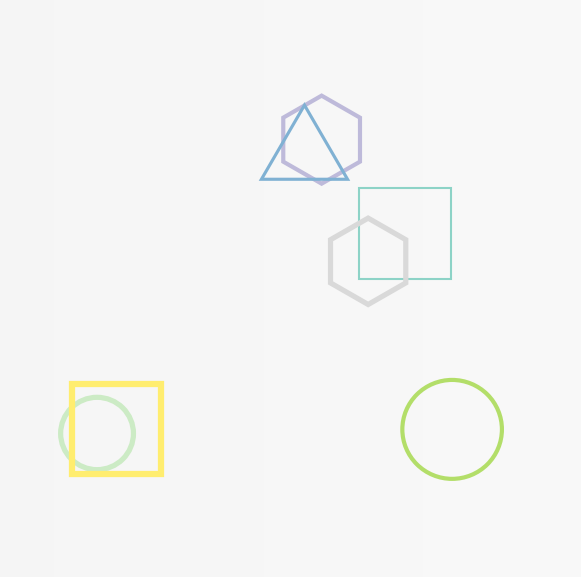[{"shape": "square", "thickness": 1, "radius": 0.4, "center": [0.697, 0.594]}, {"shape": "hexagon", "thickness": 2, "radius": 0.38, "center": [0.553, 0.757]}, {"shape": "triangle", "thickness": 1.5, "radius": 0.43, "center": [0.524, 0.731]}, {"shape": "circle", "thickness": 2, "radius": 0.43, "center": [0.778, 0.256]}, {"shape": "hexagon", "thickness": 2.5, "radius": 0.37, "center": [0.633, 0.547]}, {"shape": "circle", "thickness": 2.5, "radius": 0.31, "center": [0.167, 0.249]}, {"shape": "square", "thickness": 3, "radius": 0.39, "center": [0.2, 0.256]}]